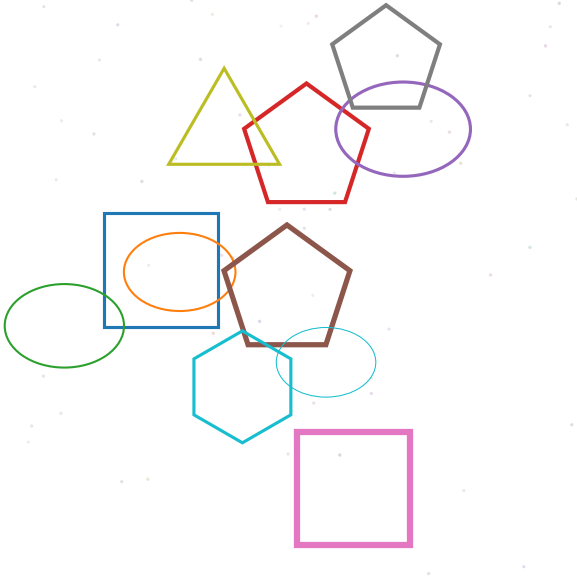[{"shape": "square", "thickness": 1.5, "radius": 0.49, "center": [0.279, 0.532]}, {"shape": "oval", "thickness": 1, "radius": 0.48, "center": [0.311, 0.528]}, {"shape": "oval", "thickness": 1, "radius": 0.52, "center": [0.111, 0.435]}, {"shape": "pentagon", "thickness": 2, "radius": 0.57, "center": [0.531, 0.741]}, {"shape": "oval", "thickness": 1.5, "radius": 0.58, "center": [0.698, 0.775]}, {"shape": "pentagon", "thickness": 2.5, "radius": 0.57, "center": [0.497, 0.495]}, {"shape": "square", "thickness": 3, "radius": 0.49, "center": [0.612, 0.153]}, {"shape": "pentagon", "thickness": 2, "radius": 0.49, "center": [0.669, 0.892]}, {"shape": "triangle", "thickness": 1.5, "radius": 0.55, "center": [0.388, 0.77]}, {"shape": "hexagon", "thickness": 1.5, "radius": 0.48, "center": [0.42, 0.329]}, {"shape": "oval", "thickness": 0.5, "radius": 0.43, "center": [0.565, 0.372]}]